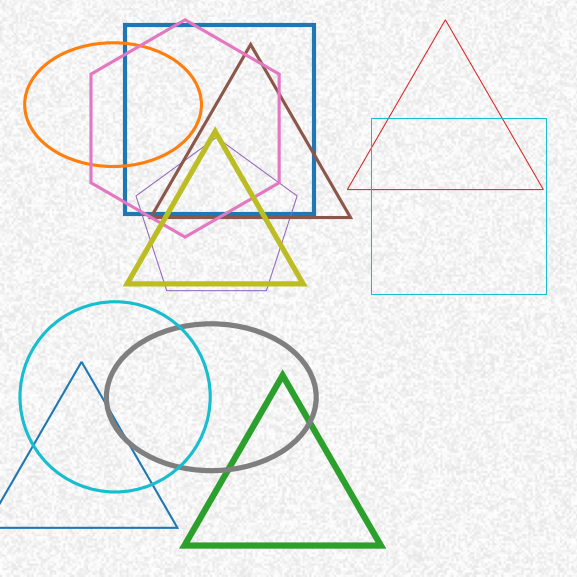[{"shape": "square", "thickness": 2, "radius": 0.82, "center": [0.38, 0.792]}, {"shape": "triangle", "thickness": 1, "radius": 0.96, "center": [0.141, 0.181]}, {"shape": "oval", "thickness": 1.5, "radius": 0.77, "center": [0.196, 0.818]}, {"shape": "triangle", "thickness": 3, "radius": 0.98, "center": [0.489, 0.153]}, {"shape": "triangle", "thickness": 0.5, "radius": 0.98, "center": [0.771, 0.769]}, {"shape": "pentagon", "thickness": 0.5, "radius": 0.73, "center": [0.375, 0.615]}, {"shape": "triangle", "thickness": 1.5, "radius": 1.0, "center": [0.434, 0.722]}, {"shape": "hexagon", "thickness": 1.5, "radius": 0.94, "center": [0.32, 0.777]}, {"shape": "oval", "thickness": 2.5, "radius": 0.91, "center": [0.366, 0.311]}, {"shape": "triangle", "thickness": 2.5, "radius": 0.88, "center": [0.373, 0.596]}, {"shape": "circle", "thickness": 1.5, "radius": 0.82, "center": [0.199, 0.312]}, {"shape": "square", "thickness": 0.5, "radius": 0.76, "center": [0.794, 0.643]}]